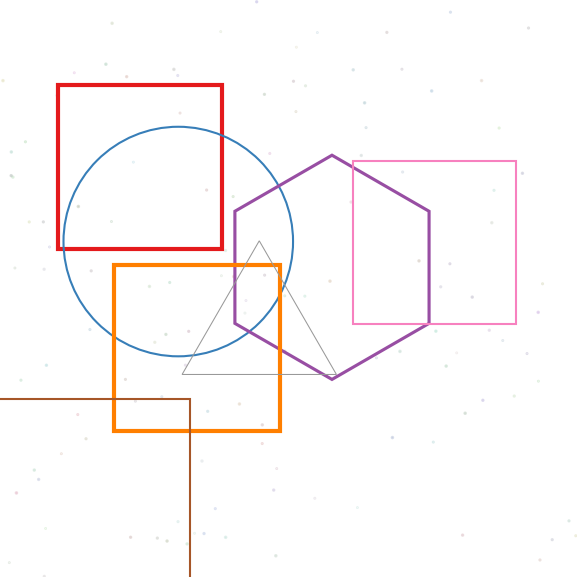[{"shape": "square", "thickness": 2, "radius": 0.71, "center": [0.243, 0.709]}, {"shape": "circle", "thickness": 1, "radius": 0.99, "center": [0.309, 0.581]}, {"shape": "hexagon", "thickness": 1.5, "radius": 0.97, "center": [0.575, 0.536]}, {"shape": "square", "thickness": 2, "radius": 0.72, "center": [0.341, 0.396]}, {"shape": "square", "thickness": 1, "radius": 0.98, "center": [0.133, 0.113]}, {"shape": "square", "thickness": 1, "radius": 0.7, "center": [0.752, 0.58]}, {"shape": "triangle", "thickness": 0.5, "radius": 0.77, "center": [0.449, 0.428]}]